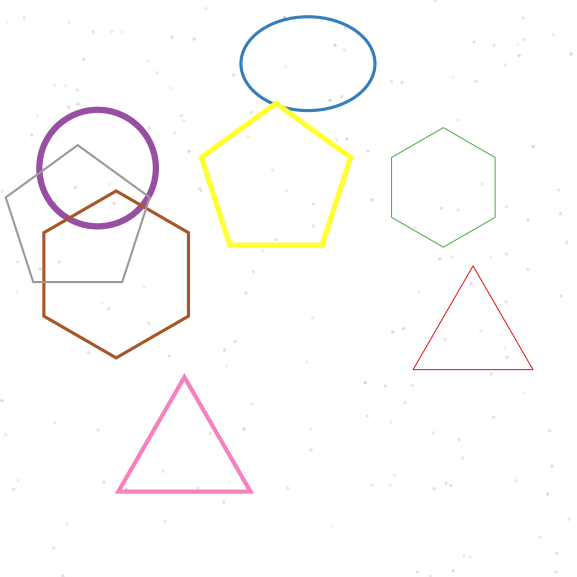[{"shape": "triangle", "thickness": 0.5, "radius": 0.6, "center": [0.819, 0.419]}, {"shape": "oval", "thickness": 1.5, "radius": 0.58, "center": [0.533, 0.889]}, {"shape": "hexagon", "thickness": 0.5, "radius": 0.52, "center": [0.768, 0.675]}, {"shape": "circle", "thickness": 3, "radius": 0.5, "center": [0.169, 0.708]}, {"shape": "pentagon", "thickness": 2.5, "radius": 0.68, "center": [0.478, 0.684]}, {"shape": "hexagon", "thickness": 1.5, "radius": 0.72, "center": [0.201, 0.524]}, {"shape": "triangle", "thickness": 2, "radius": 0.66, "center": [0.319, 0.214]}, {"shape": "pentagon", "thickness": 1, "radius": 0.66, "center": [0.135, 0.617]}]